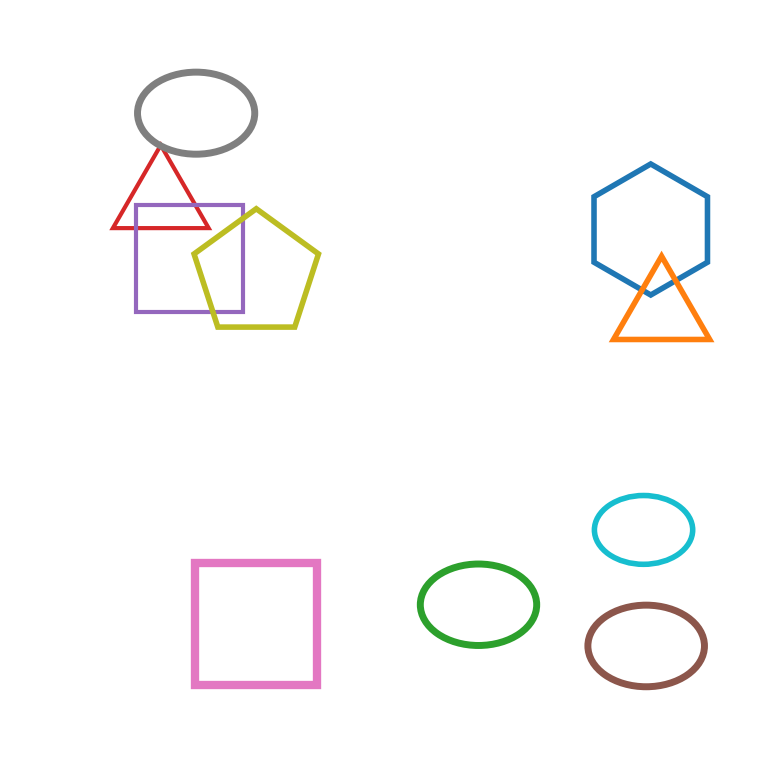[{"shape": "hexagon", "thickness": 2, "radius": 0.43, "center": [0.845, 0.702]}, {"shape": "triangle", "thickness": 2, "radius": 0.36, "center": [0.859, 0.595]}, {"shape": "oval", "thickness": 2.5, "radius": 0.38, "center": [0.621, 0.215]}, {"shape": "triangle", "thickness": 1.5, "radius": 0.36, "center": [0.209, 0.74]}, {"shape": "square", "thickness": 1.5, "radius": 0.35, "center": [0.247, 0.665]}, {"shape": "oval", "thickness": 2.5, "radius": 0.38, "center": [0.839, 0.161]}, {"shape": "square", "thickness": 3, "radius": 0.4, "center": [0.333, 0.19]}, {"shape": "oval", "thickness": 2.5, "radius": 0.38, "center": [0.255, 0.853]}, {"shape": "pentagon", "thickness": 2, "radius": 0.42, "center": [0.333, 0.644]}, {"shape": "oval", "thickness": 2, "radius": 0.32, "center": [0.836, 0.312]}]